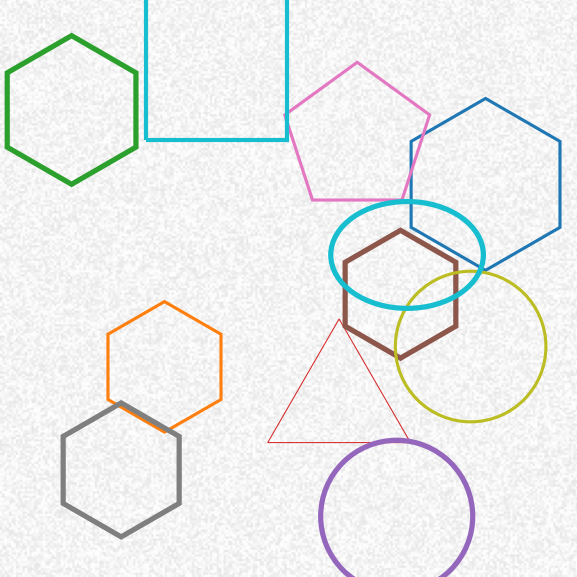[{"shape": "hexagon", "thickness": 1.5, "radius": 0.74, "center": [0.841, 0.68]}, {"shape": "hexagon", "thickness": 1.5, "radius": 0.56, "center": [0.285, 0.364]}, {"shape": "hexagon", "thickness": 2.5, "radius": 0.64, "center": [0.124, 0.809]}, {"shape": "triangle", "thickness": 0.5, "radius": 0.71, "center": [0.587, 0.304]}, {"shape": "circle", "thickness": 2.5, "radius": 0.66, "center": [0.687, 0.105]}, {"shape": "hexagon", "thickness": 2.5, "radius": 0.55, "center": [0.693, 0.49]}, {"shape": "pentagon", "thickness": 1.5, "radius": 0.66, "center": [0.619, 0.759]}, {"shape": "hexagon", "thickness": 2.5, "radius": 0.58, "center": [0.21, 0.185]}, {"shape": "circle", "thickness": 1.5, "radius": 0.65, "center": [0.815, 0.399]}, {"shape": "square", "thickness": 2, "radius": 0.61, "center": [0.375, 0.879]}, {"shape": "oval", "thickness": 2.5, "radius": 0.66, "center": [0.705, 0.558]}]